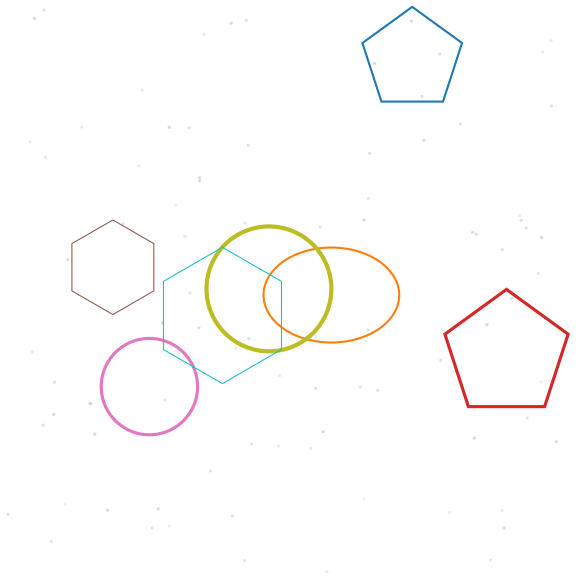[{"shape": "pentagon", "thickness": 1, "radius": 0.45, "center": [0.714, 0.897]}, {"shape": "oval", "thickness": 1, "radius": 0.59, "center": [0.574, 0.488]}, {"shape": "pentagon", "thickness": 1.5, "radius": 0.56, "center": [0.877, 0.386]}, {"shape": "hexagon", "thickness": 0.5, "radius": 0.41, "center": [0.195, 0.536]}, {"shape": "circle", "thickness": 1.5, "radius": 0.42, "center": [0.259, 0.33]}, {"shape": "circle", "thickness": 2, "radius": 0.54, "center": [0.466, 0.499]}, {"shape": "hexagon", "thickness": 0.5, "radius": 0.59, "center": [0.385, 0.453]}]